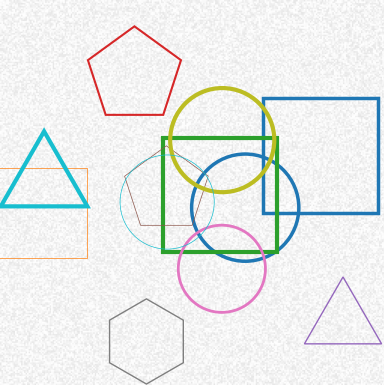[{"shape": "circle", "thickness": 2.5, "radius": 0.7, "center": [0.637, 0.461]}, {"shape": "square", "thickness": 2.5, "radius": 0.75, "center": [0.832, 0.597]}, {"shape": "square", "thickness": 0.5, "radius": 0.59, "center": [0.108, 0.447]}, {"shape": "square", "thickness": 3, "radius": 0.74, "center": [0.571, 0.494]}, {"shape": "pentagon", "thickness": 1.5, "radius": 0.64, "center": [0.349, 0.804]}, {"shape": "triangle", "thickness": 1, "radius": 0.58, "center": [0.891, 0.165]}, {"shape": "pentagon", "thickness": 0.5, "radius": 0.57, "center": [0.432, 0.507]}, {"shape": "circle", "thickness": 2, "radius": 0.57, "center": [0.576, 0.302]}, {"shape": "hexagon", "thickness": 1, "radius": 0.55, "center": [0.38, 0.113]}, {"shape": "circle", "thickness": 3, "radius": 0.68, "center": [0.577, 0.636]}, {"shape": "circle", "thickness": 0.5, "radius": 0.61, "center": [0.434, 0.475]}, {"shape": "triangle", "thickness": 3, "radius": 0.65, "center": [0.114, 0.529]}]